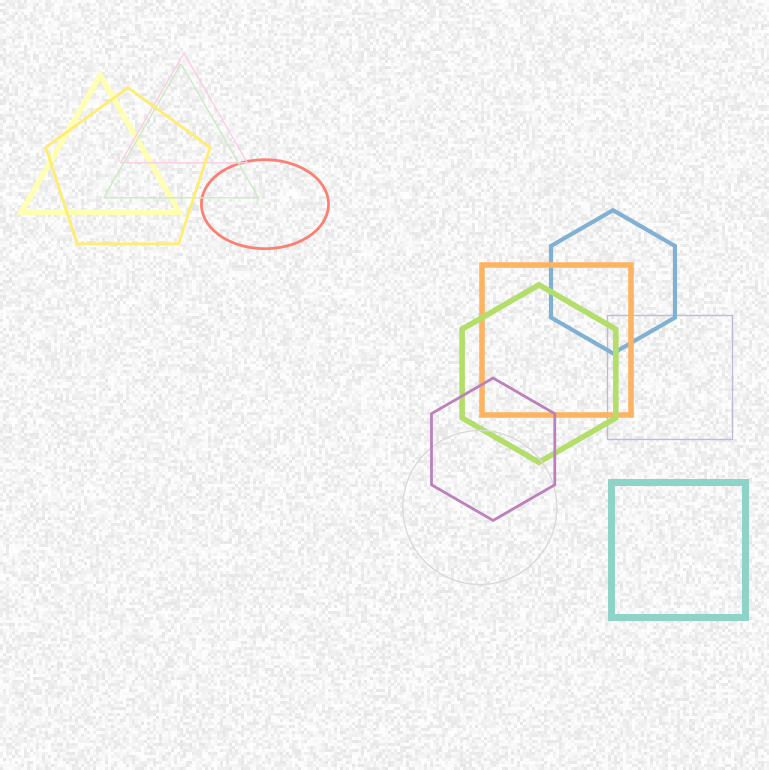[{"shape": "square", "thickness": 2.5, "radius": 0.44, "center": [0.881, 0.287]}, {"shape": "triangle", "thickness": 2, "radius": 0.59, "center": [0.13, 0.784]}, {"shape": "square", "thickness": 0.5, "radius": 0.41, "center": [0.87, 0.51]}, {"shape": "oval", "thickness": 1, "radius": 0.41, "center": [0.344, 0.735]}, {"shape": "hexagon", "thickness": 1.5, "radius": 0.46, "center": [0.796, 0.634]}, {"shape": "square", "thickness": 2, "radius": 0.48, "center": [0.723, 0.558]}, {"shape": "hexagon", "thickness": 2, "radius": 0.58, "center": [0.7, 0.515]}, {"shape": "triangle", "thickness": 0.5, "radius": 0.48, "center": [0.239, 0.836]}, {"shape": "circle", "thickness": 0.5, "radius": 0.5, "center": [0.623, 0.341]}, {"shape": "hexagon", "thickness": 1, "radius": 0.46, "center": [0.64, 0.417]}, {"shape": "triangle", "thickness": 0.5, "radius": 0.58, "center": [0.235, 0.801]}, {"shape": "pentagon", "thickness": 1, "radius": 0.56, "center": [0.166, 0.774]}]